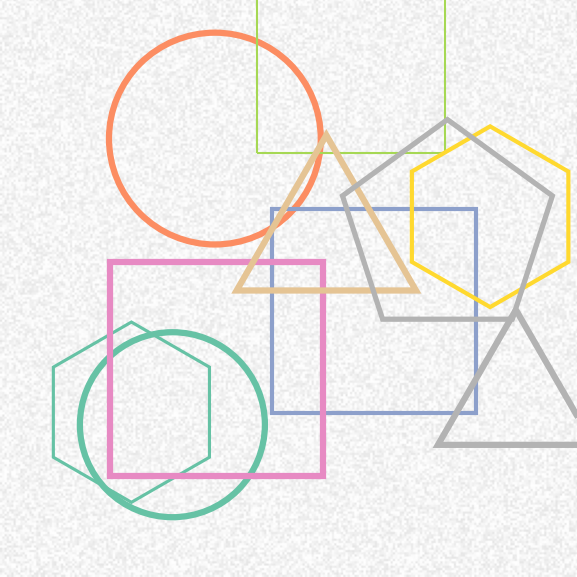[{"shape": "hexagon", "thickness": 1.5, "radius": 0.78, "center": [0.228, 0.285]}, {"shape": "circle", "thickness": 3, "radius": 0.8, "center": [0.299, 0.264]}, {"shape": "circle", "thickness": 3, "radius": 0.92, "center": [0.372, 0.759]}, {"shape": "square", "thickness": 2, "radius": 0.88, "center": [0.647, 0.46]}, {"shape": "square", "thickness": 3, "radius": 0.93, "center": [0.375, 0.36]}, {"shape": "square", "thickness": 1, "radius": 0.81, "center": [0.608, 0.897]}, {"shape": "hexagon", "thickness": 2, "radius": 0.78, "center": [0.849, 0.624]}, {"shape": "triangle", "thickness": 3, "radius": 0.9, "center": [0.565, 0.586]}, {"shape": "pentagon", "thickness": 2.5, "radius": 0.96, "center": [0.775, 0.601]}, {"shape": "triangle", "thickness": 3, "radius": 0.78, "center": [0.893, 0.307]}]